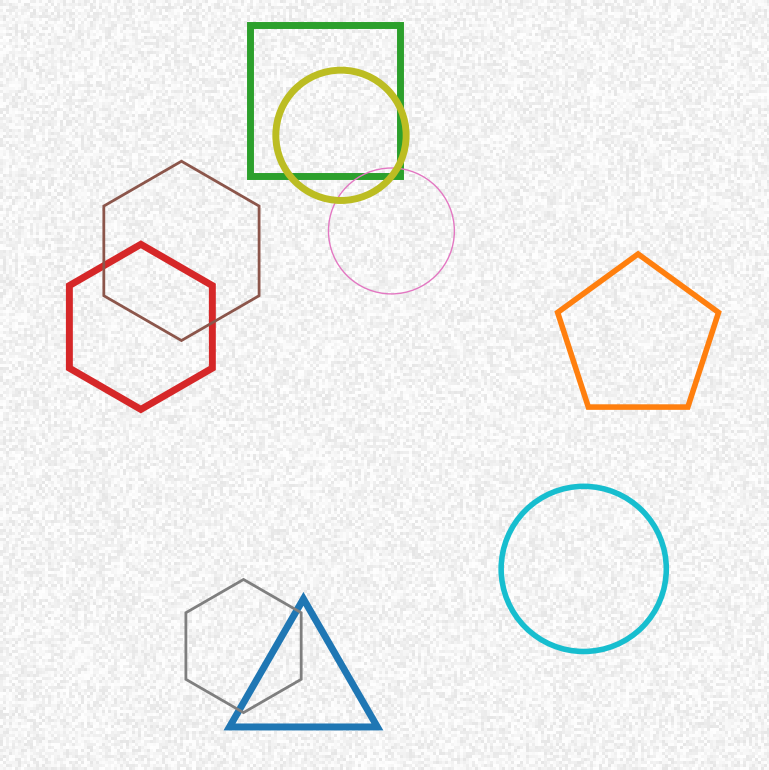[{"shape": "triangle", "thickness": 2.5, "radius": 0.55, "center": [0.394, 0.111]}, {"shape": "pentagon", "thickness": 2, "radius": 0.55, "center": [0.829, 0.56]}, {"shape": "square", "thickness": 2.5, "radius": 0.49, "center": [0.422, 0.869]}, {"shape": "hexagon", "thickness": 2.5, "radius": 0.54, "center": [0.183, 0.576]}, {"shape": "hexagon", "thickness": 1, "radius": 0.58, "center": [0.236, 0.674]}, {"shape": "circle", "thickness": 0.5, "radius": 0.41, "center": [0.508, 0.7]}, {"shape": "hexagon", "thickness": 1, "radius": 0.43, "center": [0.316, 0.161]}, {"shape": "circle", "thickness": 2.5, "radius": 0.42, "center": [0.443, 0.824]}, {"shape": "circle", "thickness": 2, "radius": 0.54, "center": [0.758, 0.261]}]